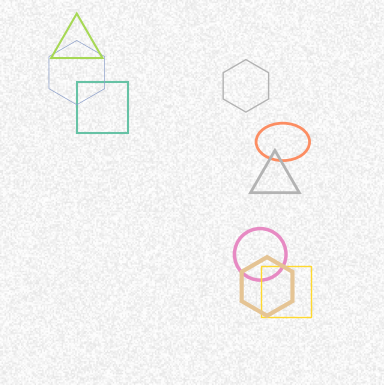[{"shape": "square", "thickness": 1.5, "radius": 0.33, "center": [0.266, 0.721]}, {"shape": "oval", "thickness": 2, "radius": 0.35, "center": [0.735, 0.631]}, {"shape": "hexagon", "thickness": 0.5, "radius": 0.42, "center": [0.199, 0.811]}, {"shape": "circle", "thickness": 2.5, "radius": 0.33, "center": [0.676, 0.339]}, {"shape": "triangle", "thickness": 1.5, "radius": 0.38, "center": [0.199, 0.888]}, {"shape": "square", "thickness": 1, "radius": 0.33, "center": [0.743, 0.242]}, {"shape": "hexagon", "thickness": 3, "radius": 0.38, "center": [0.694, 0.256]}, {"shape": "hexagon", "thickness": 1, "radius": 0.34, "center": [0.639, 0.777]}, {"shape": "triangle", "thickness": 2, "radius": 0.37, "center": [0.714, 0.536]}]